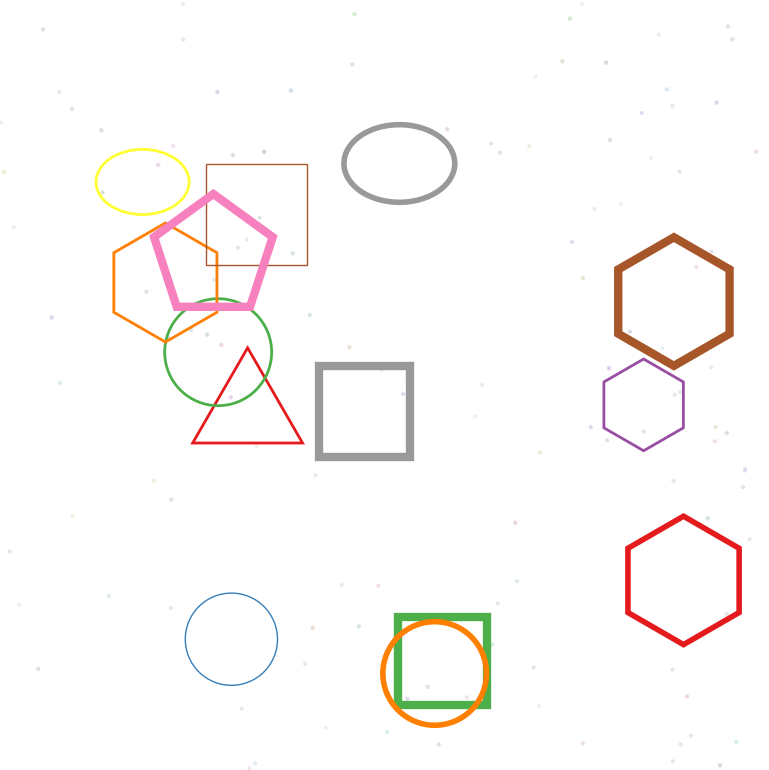[{"shape": "triangle", "thickness": 1, "radius": 0.41, "center": [0.322, 0.466]}, {"shape": "hexagon", "thickness": 2, "radius": 0.42, "center": [0.888, 0.246]}, {"shape": "circle", "thickness": 0.5, "radius": 0.3, "center": [0.301, 0.17]}, {"shape": "circle", "thickness": 1, "radius": 0.35, "center": [0.283, 0.543]}, {"shape": "square", "thickness": 3, "radius": 0.29, "center": [0.575, 0.141]}, {"shape": "hexagon", "thickness": 1, "radius": 0.3, "center": [0.836, 0.474]}, {"shape": "circle", "thickness": 2, "radius": 0.34, "center": [0.564, 0.125]}, {"shape": "hexagon", "thickness": 1, "radius": 0.39, "center": [0.215, 0.633]}, {"shape": "oval", "thickness": 1, "radius": 0.3, "center": [0.185, 0.764]}, {"shape": "hexagon", "thickness": 3, "radius": 0.42, "center": [0.875, 0.608]}, {"shape": "square", "thickness": 0.5, "radius": 0.33, "center": [0.333, 0.722]}, {"shape": "pentagon", "thickness": 3, "radius": 0.41, "center": [0.277, 0.667]}, {"shape": "square", "thickness": 3, "radius": 0.3, "center": [0.473, 0.466]}, {"shape": "oval", "thickness": 2, "radius": 0.36, "center": [0.519, 0.788]}]